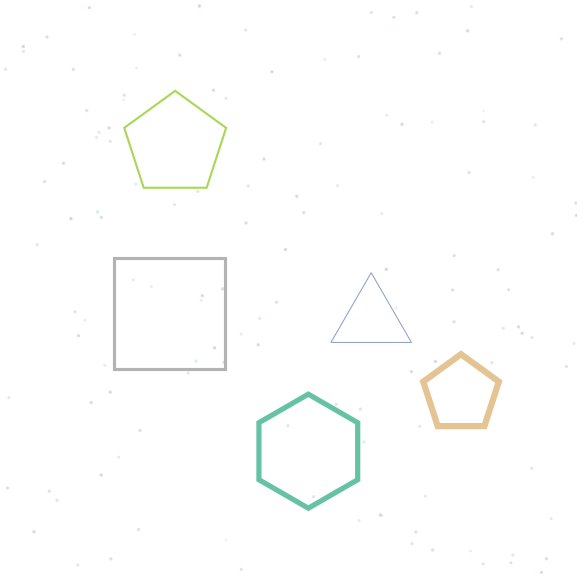[{"shape": "hexagon", "thickness": 2.5, "radius": 0.49, "center": [0.534, 0.218]}, {"shape": "triangle", "thickness": 0.5, "radius": 0.4, "center": [0.643, 0.446]}, {"shape": "pentagon", "thickness": 1, "radius": 0.46, "center": [0.303, 0.749]}, {"shape": "pentagon", "thickness": 3, "radius": 0.34, "center": [0.798, 0.317]}, {"shape": "square", "thickness": 1.5, "radius": 0.48, "center": [0.293, 0.456]}]